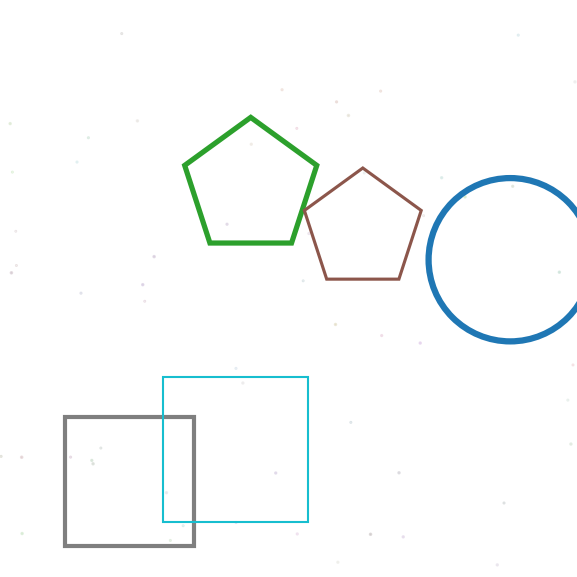[{"shape": "circle", "thickness": 3, "radius": 0.71, "center": [0.884, 0.549]}, {"shape": "pentagon", "thickness": 2.5, "radius": 0.6, "center": [0.434, 0.676]}, {"shape": "pentagon", "thickness": 1.5, "radius": 0.53, "center": [0.628, 0.602]}, {"shape": "square", "thickness": 2, "radius": 0.56, "center": [0.224, 0.165]}, {"shape": "square", "thickness": 1, "radius": 0.63, "center": [0.408, 0.22]}]